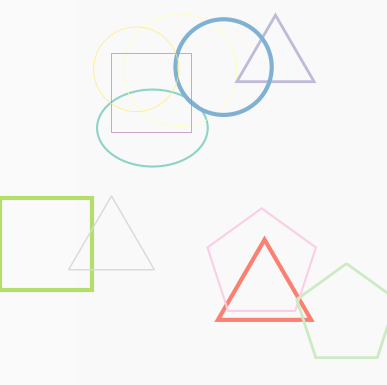[{"shape": "oval", "thickness": 1.5, "radius": 0.71, "center": [0.393, 0.667]}, {"shape": "circle", "thickness": 0.5, "radius": 0.73, "center": [0.465, 0.818]}, {"shape": "triangle", "thickness": 2, "radius": 0.58, "center": [0.711, 0.845]}, {"shape": "triangle", "thickness": 3, "radius": 0.69, "center": [0.683, 0.239]}, {"shape": "circle", "thickness": 3, "radius": 0.62, "center": [0.577, 0.826]}, {"shape": "square", "thickness": 3, "radius": 0.59, "center": [0.12, 0.366]}, {"shape": "pentagon", "thickness": 1.5, "radius": 0.74, "center": [0.675, 0.312]}, {"shape": "triangle", "thickness": 1, "radius": 0.64, "center": [0.288, 0.363]}, {"shape": "square", "thickness": 0.5, "radius": 0.52, "center": [0.389, 0.759]}, {"shape": "pentagon", "thickness": 2, "radius": 0.68, "center": [0.894, 0.18]}, {"shape": "circle", "thickness": 0.5, "radius": 0.55, "center": [0.352, 0.82]}]